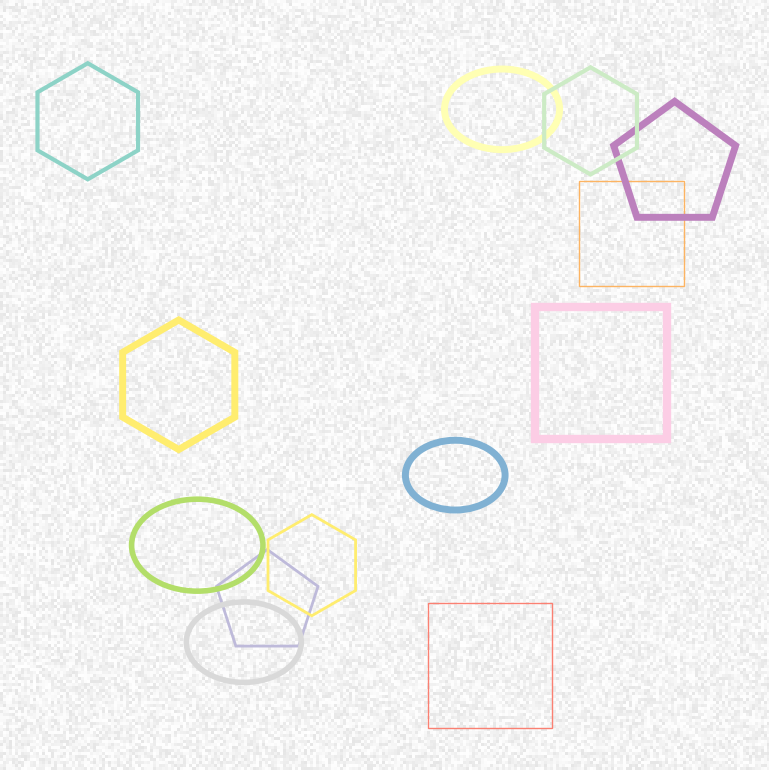[{"shape": "hexagon", "thickness": 1.5, "radius": 0.38, "center": [0.114, 0.842]}, {"shape": "oval", "thickness": 2.5, "radius": 0.37, "center": [0.652, 0.858]}, {"shape": "pentagon", "thickness": 1, "radius": 0.35, "center": [0.347, 0.217]}, {"shape": "square", "thickness": 0.5, "radius": 0.4, "center": [0.636, 0.136]}, {"shape": "oval", "thickness": 2.5, "radius": 0.32, "center": [0.591, 0.383]}, {"shape": "square", "thickness": 0.5, "radius": 0.34, "center": [0.82, 0.697]}, {"shape": "oval", "thickness": 2, "radius": 0.43, "center": [0.256, 0.292]}, {"shape": "square", "thickness": 3, "radius": 0.43, "center": [0.781, 0.515]}, {"shape": "oval", "thickness": 2, "radius": 0.37, "center": [0.317, 0.166]}, {"shape": "pentagon", "thickness": 2.5, "radius": 0.42, "center": [0.876, 0.785]}, {"shape": "hexagon", "thickness": 1.5, "radius": 0.35, "center": [0.767, 0.843]}, {"shape": "hexagon", "thickness": 1, "radius": 0.33, "center": [0.405, 0.266]}, {"shape": "hexagon", "thickness": 2.5, "radius": 0.42, "center": [0.232, 0.5]}]